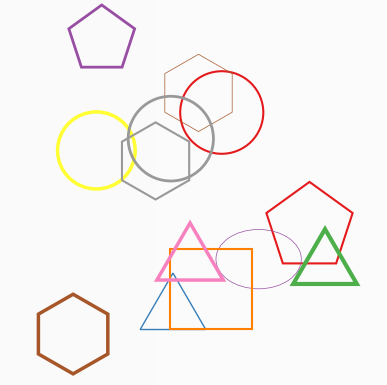[{"shape": "pentagon", "thickness": 1.5, "radius": 0.58, "center": [0.799, 0.41]}, {"shape": "circle", "thickness": 1.5, "radius": 0.54, "center": [0.572, 0.708]}, {"shape": "triangle", "thickness": 1, "radius": 0.49, "center": [0.446, 0.193]}, {"shape": "triangle", "thickness": 3, "radius": 0.47, "center": [0.839, 0.31]}, {"shape": "oval", "thickness": 0.5, "radius": 0.55, "center": [0.667, 0.327]}, {"shape": "pentagon", "thickness": 2, "radius": 0.45, "center": [0.263, 0.898]}, {"shape": "square", "thickness": 1.5, "radius": 0.52, "center": [0.544, 0.249]}, {"shape": "circle", "thickness": 2.5, "radius": 0.5, "center": [0.249, 0.609]}, {"shape": "hexagon", "thickness": 0.5, "radius": 0.5, "center": [0.512, 0.759]}, {"shape": "hexagon", "thickness": 2.5, "radius": 0.52, "center": [0.189, 0.132]}, {"shape": "triangle", "thickness": 2.5, "radius": 0.49, "center": [0.49, 0.322]}, {"shape": "hexagon", "thickness": 1.5, "radius": 0.5, "center": [0.401, 0.582]}, {"shape": "circle", "thickness": 2, "radius": 0.55, "center": [0.441, 0.64]}]